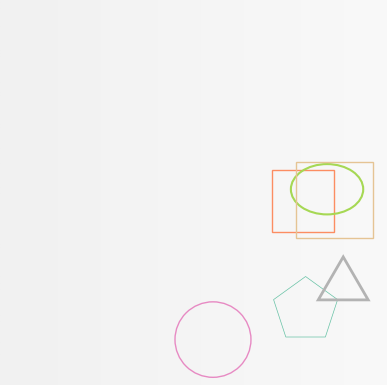[{"shape": "pentagon", "thickness": 0.5, "radius": 0.43, "center": [0.789, 0.195]}, {"shape": "square", "thickness": 1, "radius": 0.4, "center": [0.781, 0.477]}, {"shape": "circle", "thickness": 1, "radius": 0.49, "center": [0.55, 0.118]}, {"shape": "oval", "thickness": 1.5, "radius": 0.47, "center": [0.844, 0.508]}, {"shape": "square", "thickness": 1, "radius": 0.49, "center": [0.863, 0.481]}, {"shape": "triangle", "thickness": 2, "radius": 0.37, "center": [0.886, 0.258]}]